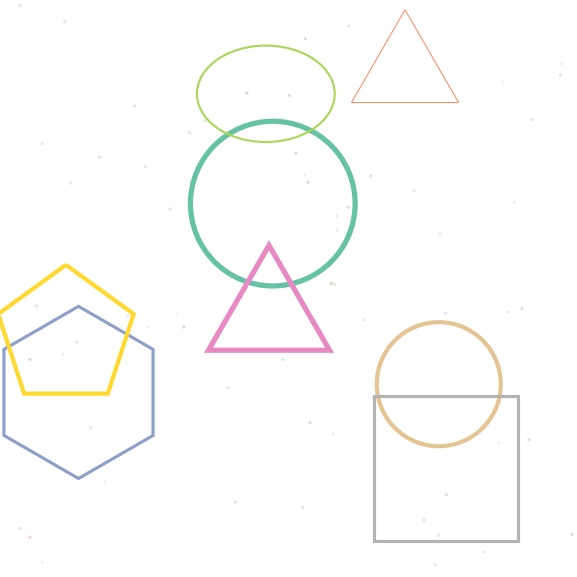[{"shape": "circle", "thickness": 2.5, "radius": 0.71, "center": [0.472, 0.647]}, {"shape": "triangle", "thickness": 0.5, "radius": 0.54, "center": [0.701, 0.875]}, {"shape": "hexagon", "thickness": 1.5, "radius": 0.75, "center": [0.136, 0.32]}, {"shape": "triangle", "thickness": 2.5, "radius": 0.61, "center": [0.466, 0.453]}, {"shape": "oval", "thickness": 1, "radius": 0.6, "center": [0.46, 0.837]}, {"shape": "pentagon", "thickness": 2, "radius": 0.62, "center": [0.114, 0.417]}, {"shape": "circle", "thickness": 2, "radius": 0.54, "center": [0.76, 0.334]}, {"shape": "square", "thickness": 1.5, "radius": 0.62, "center": [0.772, 0.188]}]